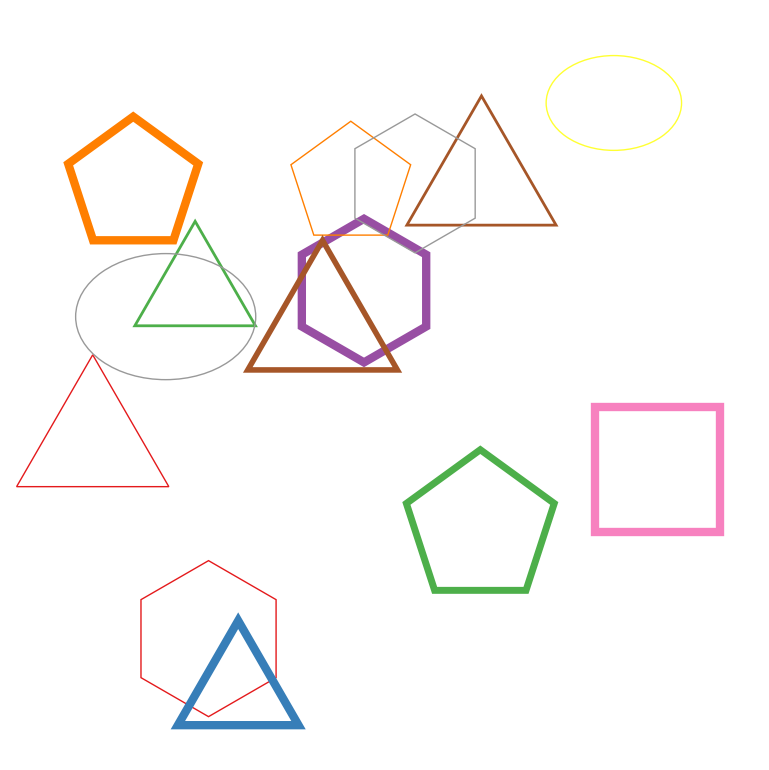[{"shape": "hexagon", "thickness": 0.5, "radius": 0.51, "center": [0.271, 0.171]}, {"shape": "triangle", "thickness": 0.5, "radius": 0.57, "center": [0.12, 0.425]}, {"shape": "triangle", "thickness": 3, "radius": 0.45, "center": [0.309, 0.103]}, {"shape": "triangle", "thickness": 1, "radius": 0.45, "center": [0.253, 0.622]}, {"shape": "pentagon", "thickness": 2.5, "radius": 0.5, "center": [0.624, 0.315]}, {"shape": "hexagon", "thickness": 3, "radius": 0.47, "center": [0.473, 0.623]}, {"shape": "pentagon", "thickness": 3, "radius": 0.44, "center": [0.173, 0.76]}, {"shape": "pentagon", "thickness": 0.5, "radius": 0.41, "center": [0.456, 0.761]}, {"shape": "oval", "thickness": 0.5, "radius": 0.44, "center": [0.797, 0.866]}, {"shape": "triangle", "thickness": 2, "radius": 0.56, "center": [0.419, 0.576]}, {"shape": "triangle", "thickness": 1, "radius": 0.56, "center": [0.625, 0.764]}, {"shape": "square", "thickness": 3, "radius": 0.41, "center": [0.854, 0.39]}, {"shape": "hexagon", "thickness": 0.5, "radius": 0.45, "center": [0.539, 0.762]}, {"shape": "oval", "thickness": 0.5, "radius": 0.58, "center": [0.215, 0.589]}]